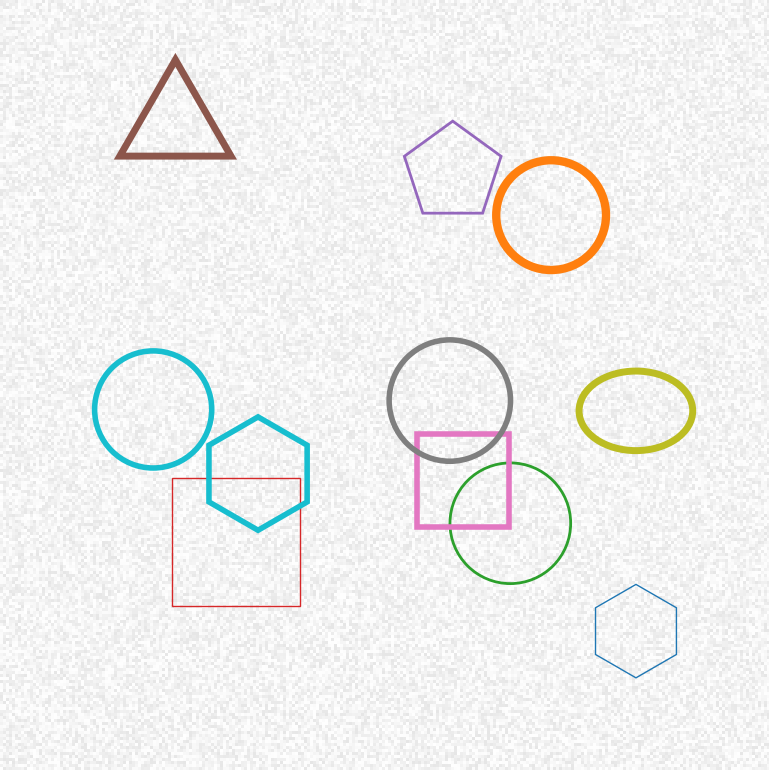[{"shape": "hexagon", "thickness": 0.5, "radius": 0.3, "center": [0.826, 0.18]}, {"shape": "circle", "thickness": 3, "radius": 0.36, "center": [0.716, 0.721]}, {"shape": "circle", "thickness": 1, "radius": 0.39, "center": [0.663, 0.32]}, {"shape": "square", "thickness": 0.5, "radius": 0.41, "center": [0.306, 0.296]}, {"shape": "pentagon", "thickness": 1, "radius": 0.33, "center": [0.588, 0.777]}, {"shape": "triangle", "thickness": 2.5, "radius": 0.42, "center": [0.228, 0.839]}, {"shape": "square", "thickness": 2, "radius": 0.3, "center": [0.601, 0.376]}, {"shape": "circle", "thickness": 2, "radius": 0.39, "center": [0.584, 0.48]}, {"shape": "oval", "thickness": 2.5, "radius": 0.37, "center": [0.826, 0.466]}, {"shape": "hexagon", "thickness": 2, "radius": 0.37, "center": [0.335, 0.385]}, {"shape": "circle", "thickness": 2, "radius": 0.38, "center": [0.199, 0.468]}]